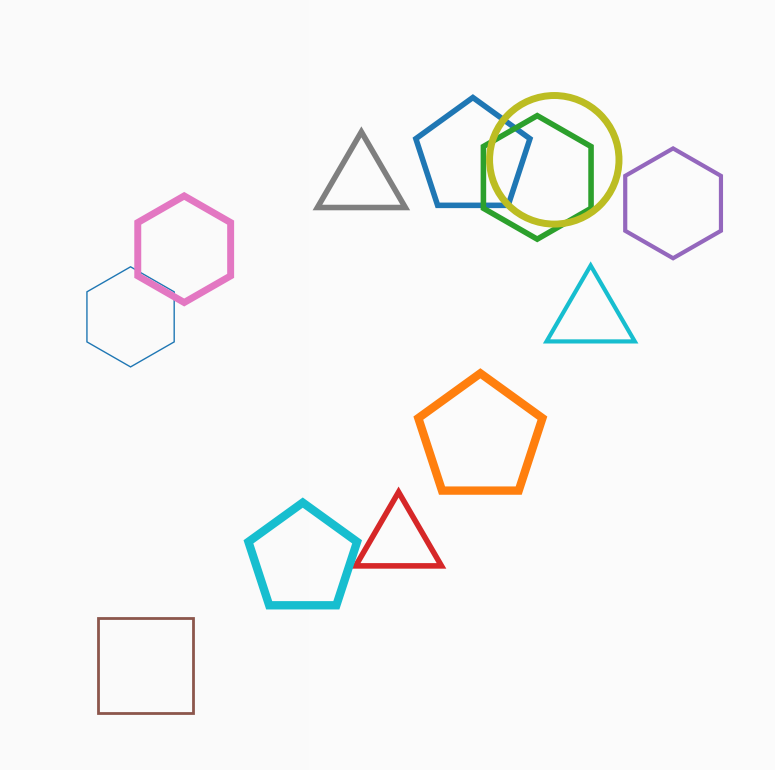[{"shape": "hexagon", "thickness": 0.5, "radius": 0.33, "center": [0.168, 0.588]}, {"shape": "pentagon", "thickness": 2, "radius": 0.39, "center": [0.61, 0.796]}, {"shape": "pentagon", "thickness": 3, "radius": 0.42, "center": [0.62, 0.431]}, {"shape": "hexagon", "thickness": 2, "radius": 0.4, "center": [0.693, 0.77]}, {"shape": "triangle", "thickness": 2, "radius": 0.32, "center": [0.514, 0.297]}, {"shape": "hexagon", "thickness": 1.5, "radius": 0.36, "center": [0.869, 0.736]}, {"shape": "square", "thickness": 1, "radius": 0.31, "center": [0.187, 0.136]}, {"shape": "hexagon", "thickness": 2.5, "radius": 0.35, "center": [0.238, 0.676]}, {"shape": "triangle", "thickness": 2, "radius": 0.33, "center": [0.466, 0.763]}, {"shape": "circle", "thickness": 2.5, "radius": 0.42, "center": [0.715, 0.792]}, {"shape": "triangle", "thickness": 1.5, "radius": 0.33, "center": [0.762, 0.589]}, {"shape": "pentagon", "thickness": 3, "radius": 0.37, "center": [0.391, 0.274]}]